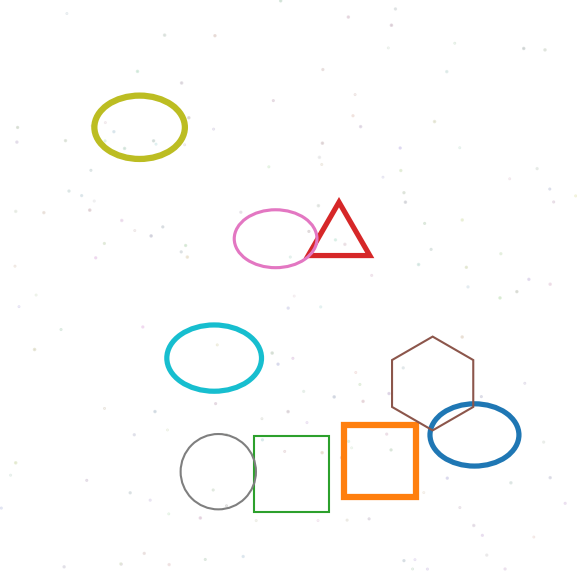[{"shape": "oval", "thickness": 2.5, "radius": 0.39, "center": [0.822, 0.246]}, {"shape": "square", "thickness": 3, "radius": 0.31, "center": [0.658, 0.201]}, {"shape": "square", "thickness": 1, "radius": 0.32, "center": [0.505, 0.178]}, {"shape": "triangle", "thickness": 2.5, "radius": 0.31, "center": [0.587, 0.587]}, {"shape": "hexagon", "thickness": 1, "radius": 0.41, "center": [0.749, 0.335]}, {"shape": "oval", "thickness": 1.5, "radius": 0.36, "center": [0.477, 0.586]}, {"shape": "circle", "thickness": 1, "radius": 0.33, "center": [0.378, 0.182]}, {"shape": "oval", "thickness": 3, "radius": 0.39, "center": [0.242, 0.779]}, {"shape": "oval", "thickness": 2.5, "radius": 0.41, "center": [0.371, 0.379]}]